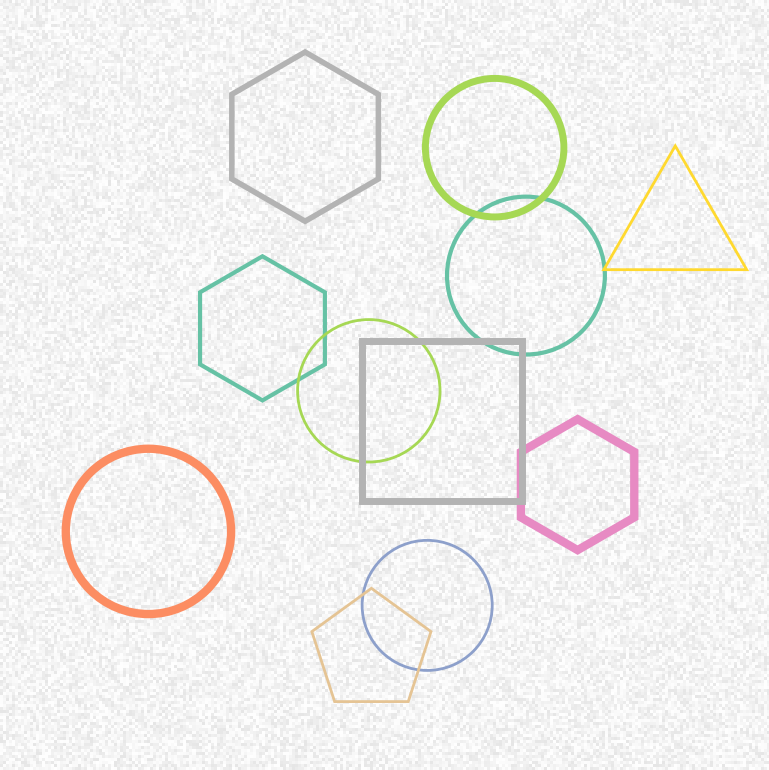[{"shape": "circle", "thickness": 1.5, "radius": 0.51, "center": [0.683, 0.642]}, {"shape": "hexagon", "thickness": 1.5, "radius": 0.47, "center": [0.341, 0.574]}, {"shape": "circle", "thickness": 3, "radius": 0.54, "center": [0.193, 0.31]}, {"shape": "circle", "thickness": 1, "radius": 0.42, "center": [0.555, 0.214]}, {"shape": "hexagon", "thickness": 3, "radius": 0.43, "center": [0.75, 0.371]}, {"shape": "circle", "thickness": 2.5, "radius": 0.45, "center": [0.642, 0.808]}, {"shape": "circle", "thickness": 1, "radius": 0.46, "center": [0.479, 0.492]}, {"shape": "triangle", "thickness": 1, "radius": 0.54, "center": [0.877, 0.703]}, {"shape": "pentagon", "thickness": 1, "radius": 0.41, "center": [0.482, 0.155]}, {"shape": "square", "thickness": 2.5, "radius": 0.52, "center": [0.574, 0.454]}, {"shape": "hexagon", "thickness": 2, "radius": 0.55, "center": [0.396, 0.823]}]